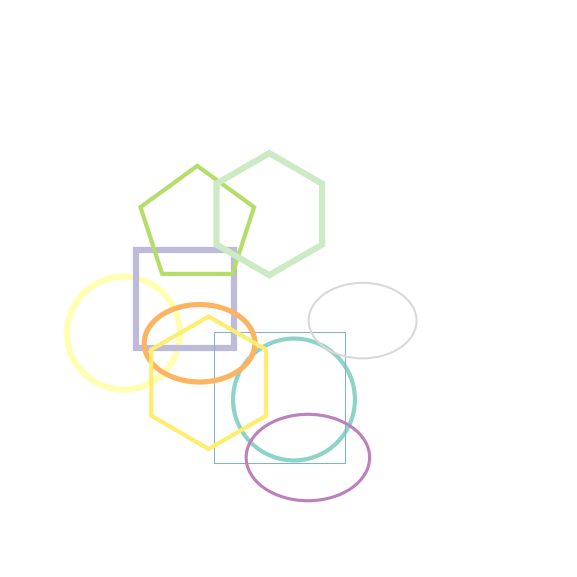[{"shape": "circle", "thickness": 2, "radius": 0.53, "center": [0.509, 0.307]}, {"shape": "circle", "thickness": 3, "radius": 0.49, "center": [0.214, 0.422]}, {"shape": "square", "thickness": 3, "radius": 0.42, "center": [0.321, 0.481]}, {"shape": "square", "thickness": 0.5, "radius": 0.57, "center": [0.484, 0.311]}, {"shape": "oval", "thickness": 2.5, "radius": 0.48, "center": [0.346, 0.405]}, {"shape": "pentagon", "thickness": 2, "radius": 0.52, "center": [0.342, 0.608]}, {"shape": "oval", "thickness": 1, "radius": 0.47, "center": [0.628, 0.444]}, {"shape": "oval", "thickness": 1.5, "radius": 0.53, "center": [0.533, 0.207]}, {"shape": "hexagon", "thickness": 3, "radius": 0.53, "center": [0.466, 0.628]}, {"shape": "hexagon", "thickness": 2, "radius": 0.57, "center": [0.361, 0.336]}]